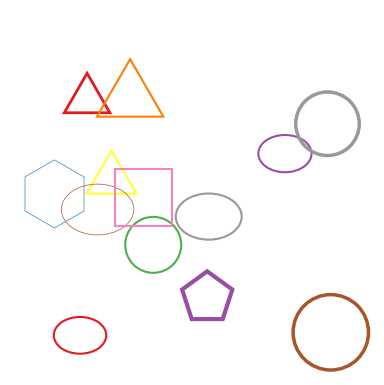[{"shape": "oval", "thickness": 1.5, "radius": 0.34, "center": [0.208, 0.129]}, {"shape": "triangle", "thickness": 2, "radius": 0.34, "center": [0.226, 0.741]}, {"shape": "hexagon", "thickness": 0.5, "radius": 0.44, "center": [0.142, 0.496]}, {"shape": "circle", "thickness": 1.5, "radius": 0.36, "center": [0.398, 0.364]}, {"shape": "oval", "thickness": 1.5, "radius": 0.35, "center": [0.74, 0.601]}, {"shape": "pentagon", "thickness": 3, "radius": 0.34, "center": [0.538, 0.227]}, {"shape": "triangle", "thickness": 1.5, "radius": 0.5, "center": [0.338, 0.747]}, {"shape": "triangle", "thickness": 1.5, "radius": 0.37, "center": [0.29, 0.534]}, {"shape": "oval", "thickness": 0.5, "radius": 0.47, "center": [0.253, 0.456]}, {"shape": "circle", "thickness": 2.5, "radius": 0.49, "center": [0.859, 0.137]}, {"shape": "square", "thickness": 1.5, "radius": 0.37, "center": [0.373, 0.488]}, {"shape": "circle", "thickness": 2.5, "radius": 0.41, "center": [0.851, 0.679]}, {"shape": "oval", "thickness": 1.5, "radius": 0.43, "center": [0.542, 0.437]}]